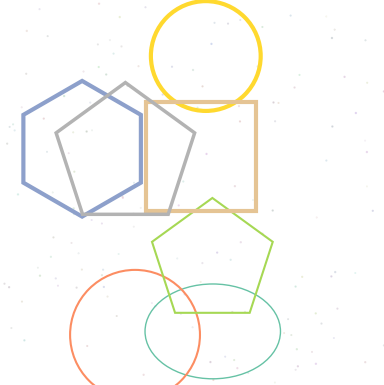[{"shape": "oval", "thickness": 1, "radius": 0.88, "center": [0.553, 0.139]}, {"shape": "circle", "thickness": 1.5, "radius": 0.84, "center": [0.351, 0.13]}, {"shape": "hexagon", "thickness": 3, "radius": 0.88, "center": [0.213, 0.614]}, {"shape": "pentagon", "thickness": 1.5, "radius": 0.82, "center": [0.552, 0.321]}, {"shape": "circle", "thickness": 3, "radius": 0.71, "center": [0.535, 0.854]}, {"shape": "square", "thickness": 3, "radius": 0.71, "center": [0.522, 0.593]}, {"shape": "pentagon", "thickness": 2.5, "radius": 0.95, "center": [0.326, 0.596]}]